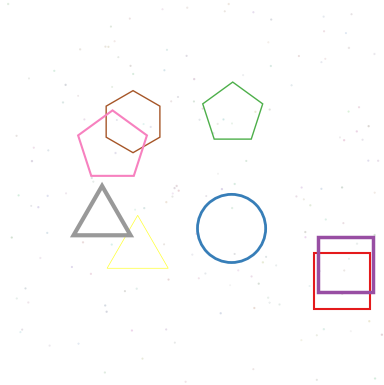[{"shape": "square", "thickness": 1.5, "radius": 0.36, "center": [0.888, 0.271]}, {"shape": "circle", "thickness": 2, "radius": 0.44, "center": [0.601, 0.407]}, {"shape": "pentagon", "thickness": 1, "radius": 0.41, "center": [0.604, 0.705]}, {"shape": "square", "thickness": 2.5, "radius": 0.36, "center": [0.898, 0.314]}, {"shape": "triangle", "thickness": 0.5, "radius": 0.46, "center": [0.358, 0.349]}, {"shape": "hexagon", "thickness": 1, "radius": 0.4, "center": [0.346, 0.684]}, {"shape": "pentagon", "thickness": 1.5, "radius": 0.47, "center": [0.292, 0.619]}, {"shape": "triangle", "thickness": 3, "radius": 0.43, "center": [0.265, 0.432]}]